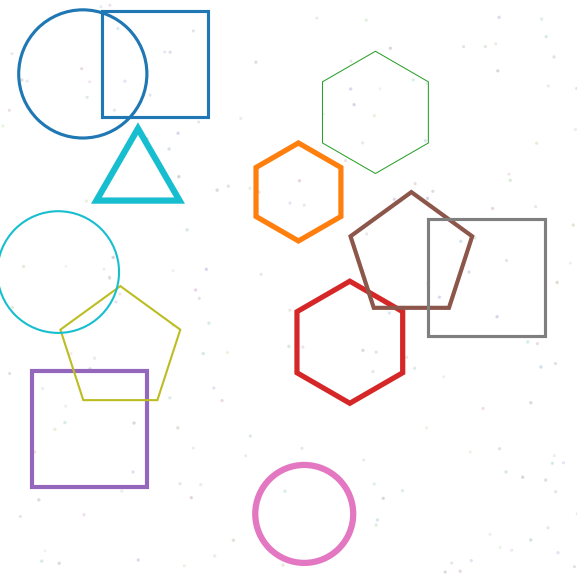[{"shape": "square", "thickness": 1.5, "radius": 0.46, "center": [0.268, 0.889]}, {"shape": "circle", "thickness": 1.5, "radius": 0.55, "center": [0.143, 0.871]}, {"shape": "hexagon", "thickness": 2.5, "radius": 0.42, "center": [0.517, 0.667]}, {"shape": "hexagon", "thickness": 0.5, "radius": 0.53, "center": [0.65, 0.805]}, {"shape": "hexagon", "thickness": 2.5, "radius": 0.53, "center": [0.606, 0.407]}, {"shape": "square", "thickness": 2, "radius": 0.5, "center": [0.155, 0.257]}, {"shape": "pentagon", "thickness": 2, "radius": 0.55, "center": [0.712, 0.556]}, {"shape": "circle", "thickness": 3, "radius": 0.42, "center": [0.527, 0.109]}, {"shape": "square", "thickness": 1.5, "radius": 0.51, "center": [0.842, 0.518]}, {"shape": "pentagon", "thickness": 1, "radius": 0.55, "center": [0.208, 0.395]}, {"shape": "triangle", "thickness": 3, "radius": 0.42, "center": [0.239, 0.693]}, {"shape": "circle", "thickness": 1, "radius": 0.53, "center": [0.101, 0.528]}]